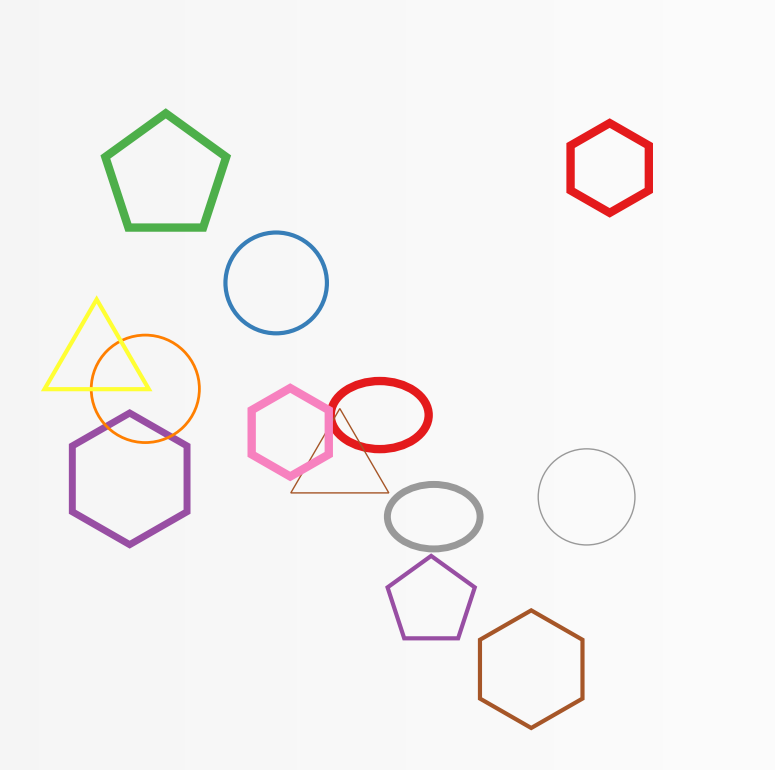[{"shape": "oval", "thickness": 3, "radius": 0.32, "center": [0.49, 0.461]}, {"shape": "hexagon", "thickness": 3, "radius": 0.29, "center": [0.787, 0.782]}, {"shape": "circle", "thickness": 1.5, "radius": 0.33, "center": [0.356, 0.633]}, {"shape": "pentagon", "thickness": 3, "radius": 0.41, "center": [0.214, 0.771]}, {"shape": "pentagon", "thickness": 1.5, "radius": 0.3, "center": [0.556, 0.219]}, {"shape": "hexagon", "thickness": 2.5, "radius": 0.43, "center": [0.167, 0.378]}, {"shape": "circle", "thickness": 1, "radius": 0.35, "center": [0.187, 0.495]}, {"shape": "triangle", "thickness": 1.5, "radius": 0.39, "center": [0.125, 0.533]}, {"shape": "triangle", "thickness": 0.5, "radius": 0.37, "center": [0.438, 0.396]}, {"shape": "hexagon", "thickness": 1.5, "radius": 0.38, "center": [0.685, 0.131]}, {"shape": "hexagon", "thickness": 3, "radius": 0.29, "center": [0.374, 0.439]}, {"shape": "circle", "thickness": 0.5, "radius": 0.31, "center": [0.757, 0.355]}, {"shape": "oval", "thickness": 2.5, "radius": 0.3, "center": [0.56, 0.329]}]